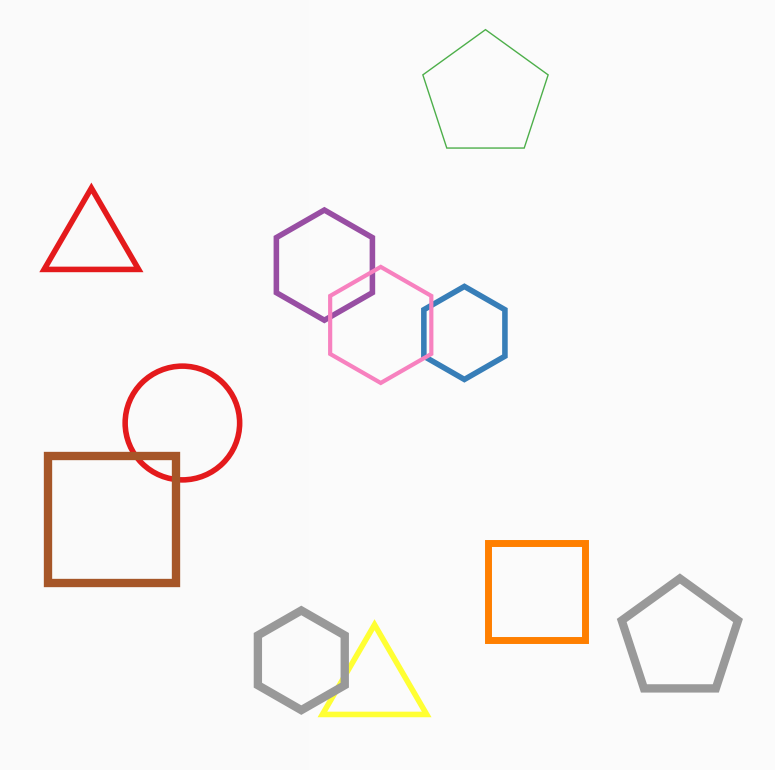[{"shape": "circle", "thickness": 2, "radius": 0.37, "center": [0.235, 0.451]}, {"shape": "triangle", "thickness": 2, "radius": 0.35, "center": [0.118, 0.685]}, {"shape": "hexagon", "thickness": 2, "radius": 0.3, "center": [0.599, 0.568]}, {"shape": "pentagon", "thickness": 0.5, "radius": 0.42, "center": [0.626, 0.876]}, {"shape": "hexagon", "thickness": 2, "radius": 0.36, "center": [0.419, 0.656]}, {"shape": "square", "thickness": 2.5, "radius": 0.31, "center": [0.692, 0.232]}, {"shape": "triangle", "thickness": 2, "radius": 0.39, "center": [0.483, 0.111]}, {"shape": "square", "thickness": 3, "radius": 0.41, "center": [0.145, 0.325]}, {"shape": "hexagon", "thickness": 1.5, "radius": 0.38, "center": [0.491, 0.578]}, {"shape": "pentagon", "thickness": 3, "radius": 0.39, "center": [0.877, 0.17]}, {"shape": "hexagon", "thickness": 3, "radius": 0.32, "center": [0.389, 0.142]}]